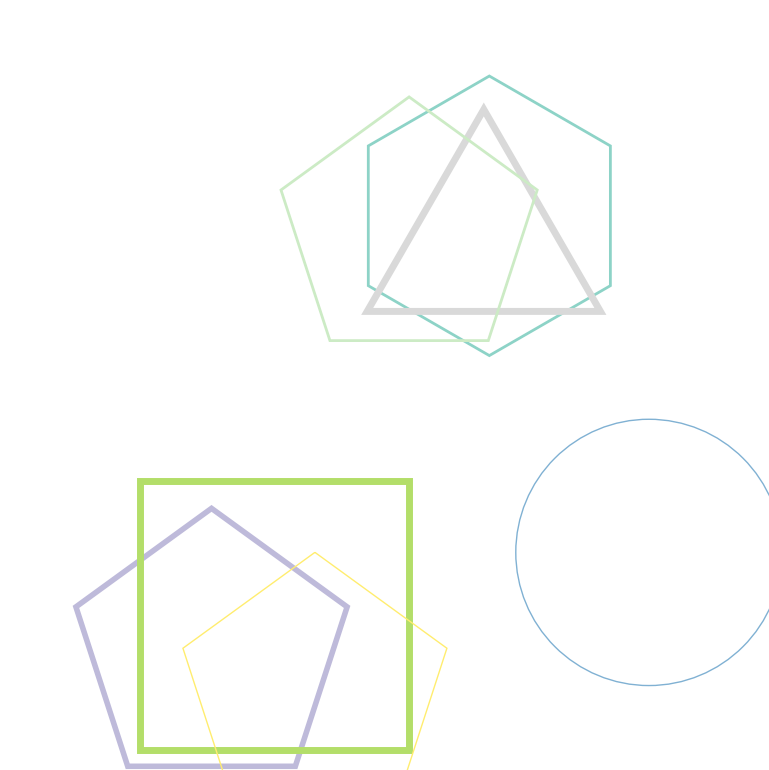[{"shape": "hexagon", "thickness": 1, "radius": 0.91, "center": [0.636, 0.72]}, {"shape": "pentagon", "thickness": 2, "radius": 0.93, "center": [0.275, 0.155]}, {"shape": "circle", "thickness": 0.5, "radius": 0.86, "center": [0.843, 0.283]}, {"shape": "square", "thickness": 2.5, "radius": 0.87, "center": [0.356, 0.201]}, {"shape": "triangle", "thickness": 2.5, "radius": 0.87, "center": [0.628, 0.683]}, {"shape": "pentagon", "thickness": 1, "radius": 0.87, "center": [0.531, 0.699]}, {"shape": "pentagon", "thickness": 0.5, "radius": 0.9, "center": [0.409, 0.102]}]